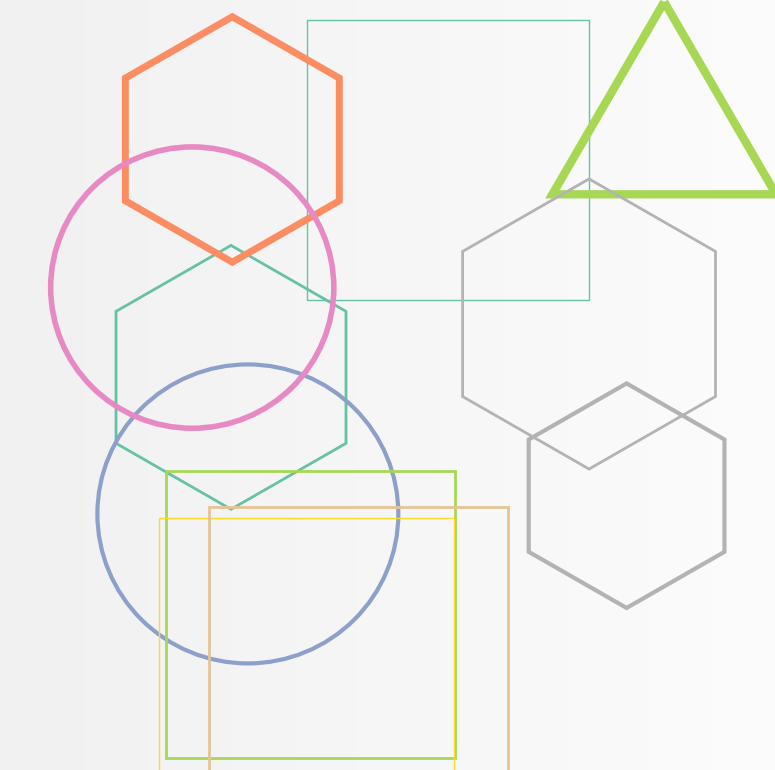[{"shape": "square", "thickness": 0.5, "radius": 0.91, "center": [0.578, 0.793]}, {"shape": "hexagon", "thickness": 1, "radius": 0.86, "center": [0.298, 0.51]}, {"shape": "hexagon", "thickness": 2.5, "radius": 0.8, "center": [0.3, 0.819]}, {"shape": "circle", "thickness": 1.5, "radius": 0.97, "center": [0.32, 0.333]}, {"shape": "circle", "thickness": 2, "radius": 0.91, "center": [0.248, 0.627]}, {"shape": "triangle", "thickness": 3, "radius": 0.83, "center": [0.857, 0.831]}, {"shape": "square", "thickness": 1, "radius": 0.93, "center": [0.401, 0.202]}, {"shape": "square", "thickness": 0.5, "radius": 0.95, "center": [0.395, 0.137]}, {"shape": "square", "thickness": 1, "radius": 0.96, "center": [0.462, 0.149]}, {"shape": "hexagon", "thickness": 1, "radius": 0.94, "center": [0.76, 0.579]}, {"shape": "hexagon", "thickness": 1.5, "radius": 0.73, "center": [0.809, 0.356]}]